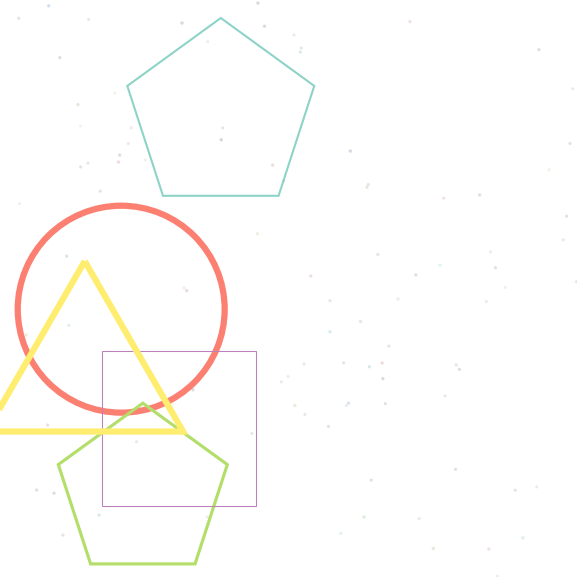[{"shape": "pentagon", "thickness": 1, "radius": 0.85, "center": [0.382, 0.798]}, {"shape": "circle", "thickness": 3, "radius": 0.9, "center": [0.21, 0.464]}, {"shape": "pentagon", "thickness": 1.5, "radius": 0.77, "center": [0.247, 0.147]}, {"shape": "square", "thickness": 0.5, "radius": 0.67, "center": [0.31, 0.257]}, {"shape": "triangle", "thickness": 3, "radius": 0.98, "center": [0.147, 0.35]}]